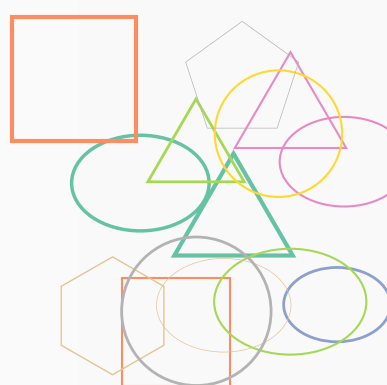[{"shape": "triangle", "thickness": 3, "radius": 0.88, "center": [0.603, 0.425]}, {"shape": "oval", "thickness": 2.5, "radius": 0.89, "center": [0.362, 0.525]}, {"shape": "square", "thickness": 3, "radius": 0.8, "center": [0.191, 0.795]}, {"shape": "square", "thickness": 1.5, "radius": 0.7, "center": [0.454, 0.138]}, {"shape": "oval", "thickness": 2, "radius": 0.69, "center": [0.87, 0.209]}, {"shape": "oval", "thickness": 1.5, "radius": 0.83, "center": [0.888, 0.58]}, {"shape": "triangle", "thickness": 1.5, "radius": 0.83, "center": [0.75, 0.699]}, {"shape": "oval", "thickness": 1.5, "radius": 0.98, "center": [0.749, 0.216]}, {"shape": "triangle", "thickness": 2, "radius": 0.72, "center": [0.506, 0.6]}, {"shape": "circle", "thickness": 1.5, "radius": 0.82, "center": [0.719, 0.653]}, {"shape": "oval", "thickness": 0.5, "radius": 0.87, "center": [0.577, 0.207]}, {"shape": "hexagon", "thickness": 1, "radius": 0.77, "center": [0.29, 0.18]}, {"shape": "pentagon", "thickness": 0.5, "radius": 0.77, "center": [0.625, 0.791]}, {"shape": "circle", "thickness": 2, "radius": 0.96, "center": [0.507, 0.192]}]